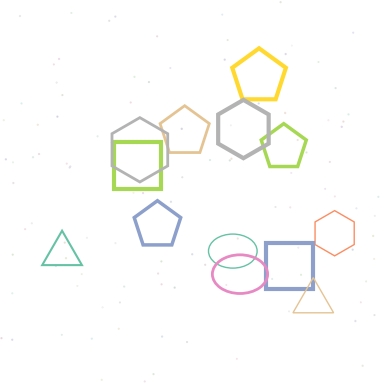[{"shape": "triangle", "thickness": 1.5, "radius": 0.3, "center": [0.161, 0.341]}, {"shape": "oval", "thickness": 1, "radius": 0.32, "center": [0.605, 0.348]}, {"shape": "hexagon", "thickness": 1, "radius": 0.29, "center": [0.869, 0.394]}, {"shape": "square", "thickness": 3, "radius": 0.3, "center": [0.751, 0.309]}, {"shape": "pentagon", "thickness": 2.5, "radius": 0.32, "center": [0.409, 0.415]}, {"shape": "oval", "thickness": 2, "radius": 0.36, "center": [0.623, 0.288]}, {"shape": "square", "thickness": 3, "radius": 0.3, "center": [0.357, 0.57]}, {"shape": "pentagon", "thickness": 2.5, "radius": 0.31, "center": [0.737, 0.617]}, {"shape": "pentagon", "thickness": 3, "radius": 0.37, "center": [0.673, 0.801]}, {"shape": "triangle", "thickness": 1, "radius": 0.3, "center": [0.814, 0.218]}, {"shape": "pentagon", "thickness": 2, "radius": 0.34, "center": [0.48, 0.658]}, {"shape": "hexagon", "thickness": 2, "radius": 0.42, "center": [0.363, 0.611]}, {"shape": "hexagon", "thickness": 3, "radius": 0.38, "center": [0.632, 0.665]}]